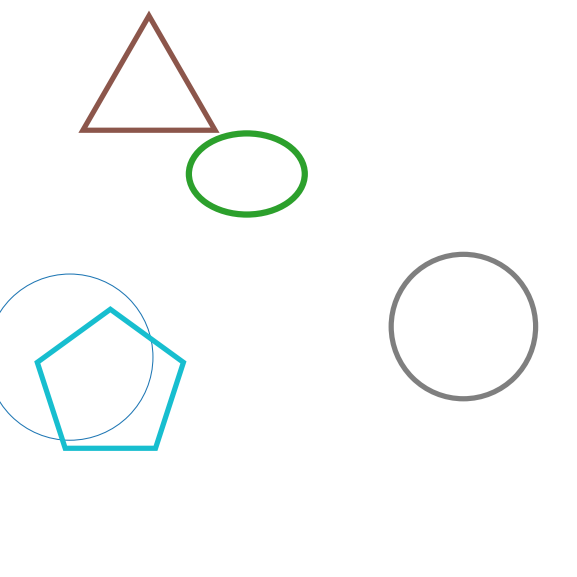[{"shape": "circle", "thickness": 0.5, "radius": 0.72, "center": [0.121, 0.381]}, {"shape": "oval", "thickness": 3, "radius": 0.5, "center": [0.427, 0.698]}, {"shape": "triangle", "thickness": 2.5, "radius": 0.66, "center": [0.258, 0.84]}, {"shape": "circle", "thickness": 2.5, "radius": 0.63, "center": [0.802, 0.434]}, {"shape": "pentagon", "thickness": 2.5, "radius": 0.67, "center": [0.191, 0.331]}]